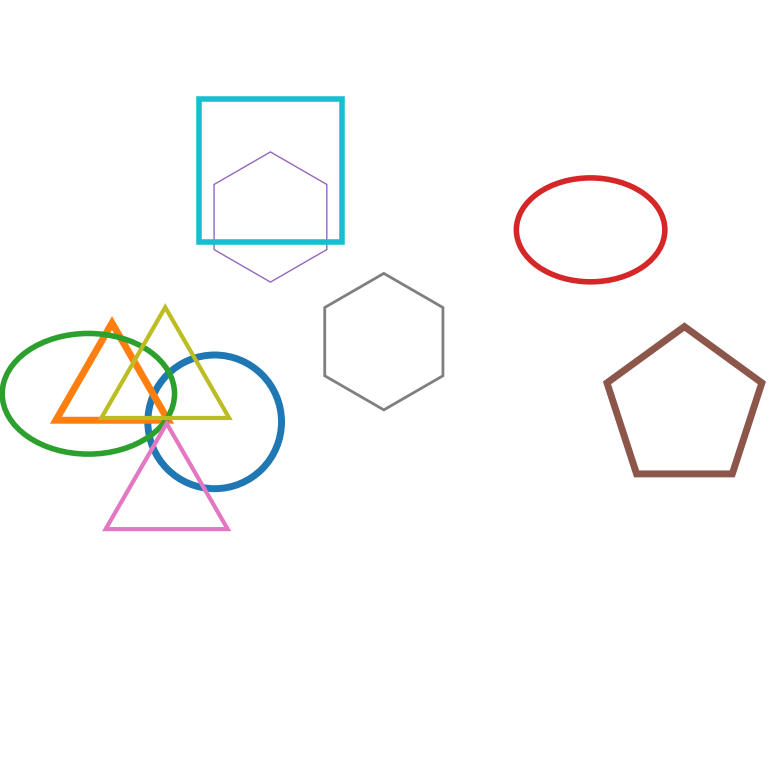[{"shape": "circle", "thickness": 2.5, "radius": 0.43, "center": [0.279, 0.452]}, {"shape": "triangle", "thickness": 2.5, "radius": 0.42, "center": [0.145, 0.496]}, {"shape": "oval", "thickness": 2, "radius": 0.56, "center": [0.115, 0.489]}, {"shape": "oval", "thickness": 2, "radius": 0.48, "center": [0.767, 0.701]}, {"shape": "hexagon", "thickness": 0.5, "radius": 0.42, "center": [0.351, 0.718]}, {"shape": "pentagon", "thickness": 2.5, "radius": 0.53, "center": [0.889, 0.47]}, {"shape": "triangle", "thickness": 1.5, "radius": 0.46, "center": [0.216, 0.359]}, {"shape": "hexagon", "thickness": 1, "radius": 0.44, "center": [0.498, 0.556]}, {"shape": "triangle", "thickness": 1.5, "radius": 0.48, "center": [0.215, 0.505]}, {"shape": "square", "thickness": 2, "radius": 0.47, "center": [0.351, 0.778]}]